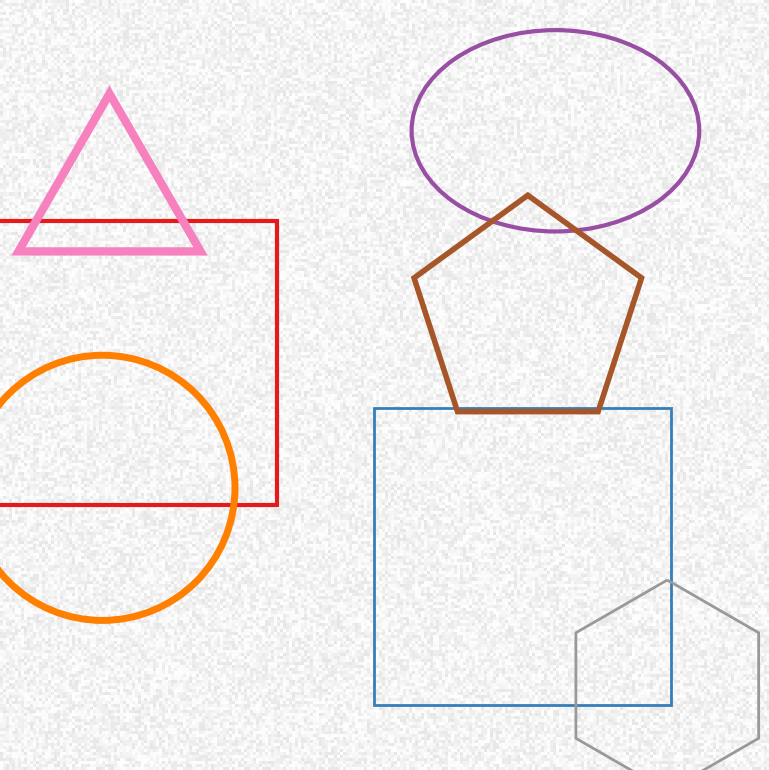[{"shape": "square", "thickness": 1.5, "radius": 0.92, "center": [0.175, 0.529]}, {"shape": "square", "thickness": 1, "radius": 0.97, "center": [0.678, 0.277]}, {"shape": "oval", "thickness": 1.5, "radius": 0.93, "center": [0.721, 0.83]}, {"shape": "circle", "thickness": 2.5, "radius": 0.86, "center": [0.133, 0.366]}, {"shape": "pentagon", "thickness": 2, "radius": 0.78, "center": [0.685, 0.591]}, {"shape": "triangle", "thickness": 3, "radius": 0.68, "center": [0.142, 0.742]}, {"shape": "hexagon", "thickness": 1, "radius": 0.69, "center": [0.867, 0.11]}]